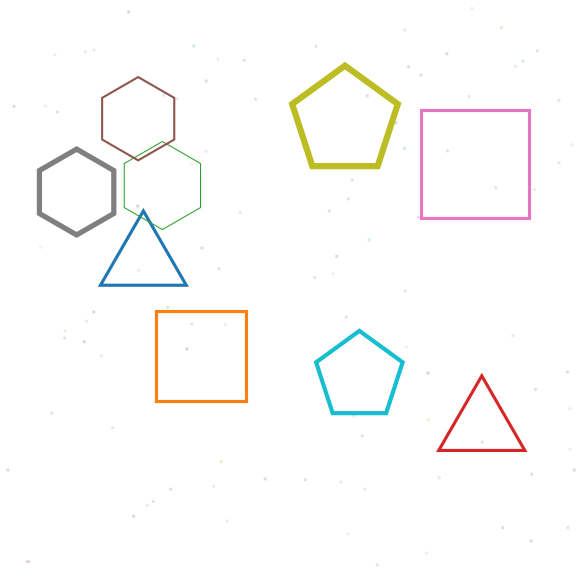[{"shape": "triangle", "thickness": 1.5, "radius": 0.43, "center": [0.248, 0.548]}, {"shape": "square", "thickness": 1.5, "radius": 0.39, "center": [0.348, 0.382]}, {"shape": "hexagon", "thickness": 0.5, "radius": 0.38, "center": [0.281, 0.678]}, {"shape": "triangle", "thickness": 1.5, "radius": 0.43, "center": [0.834, 0.262]}, {"shape": "hexagon", "thickness": 1, "radius": 0.36, "center": [0.239, 0.794]}, {"shape": "square", "thickness": 1.5, "radius": 0.47, "center": [0.822, 0.716]}, {"shape": "hexagon", "thickness": 2.5, "radius": 0.37, "center": [0.133, 0.667]}, {"shape": "pentagon", "thickness": 3, "radius": 0.48, "center": [0.597, 0.789]}, {"shape": "pentagon", "thickness": 2, "radius": 0.39, "center": [0.622, 0.347]}]